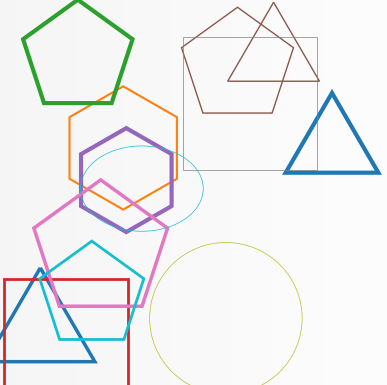[{"shape": "triangle", "thickness": 2.5, "radius": 0.81, "center": [0.104, 0.142]}, {"shape": "triangle", "thickness": 3, "radius": 0.69, "center": [0.857, 0.62]}, {"shape": "hexagon", "thickness": 1.5, "radius": 0.8, "center": [0.318, 0.616]}, {"shape": "pentagon", "thickness": 3, "radius": 0.74, "center": [0.201, 0.852]}, {"shape": "square", "thickness": 2, "radius": 0.8, "center": [0.171, 0.114]}, {"shape": "hexagon", "thickness": 3, "radius": 0.67, "center": [0.326, 0.532]}, {"shape": "pentagon", "thickness": 1, "radius": 0.76, "center": [0.613, 0.829]}, {"shape": "triangle", "thickness": 1, "radius": 0.68, "center": [0.706, 0.857]}, {"shape": "pentagon", "thickness": 2.5, "radius": 0.91, "center": [0.26, 0.351]}, {"shape": "square", "thickness": 0.5, "radius": 0.87, "center": [0.645, 0.731]}, {"shape": "circle", "thickness": 0.5, "radius": 0.98, "center": [0.583, 0.173]}, {"shape": "oval", "thickness": 0.5, "radius": 0.79, "center": [0.366, 0.51]}, {"shape": "pentagon", "thickness": 2, "radius": 0.71, "center": [0.237, 0.232]}]